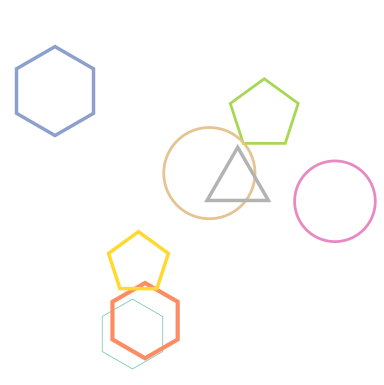[{"shape": "hexagon", "thickness": 0.5, "radius": 0.45, "center": [0.344, 0.132]}, {"shape": "hexagon", "thickness": 3, "radius": 0.49, "center": [0.377, 0.167]}, {"shape": "hexagon", "thickness": 2.5, "radius": 0.58, "center": [0.143, 0.763]}, {"shape": "circle", "thickness": 2, "radius": 0.52, "center": [0.87, 0.477]}, {"shape": "pentagon", "thickness": 2, "radius": 0.46, "center": [0.686, 0.703]}, {"shape": "pentagon", "thickness": 2.5, "radius": 0.41, "center": [0.36, 0.316]}, {"shape": "circle", "thickness": 2, "radius": 0.59, "center": [0.544, 0.55]}, {"shape": "triangle", "thickness": 2.5, "radius": 0.46, "center": [0.617, 0.525]}]